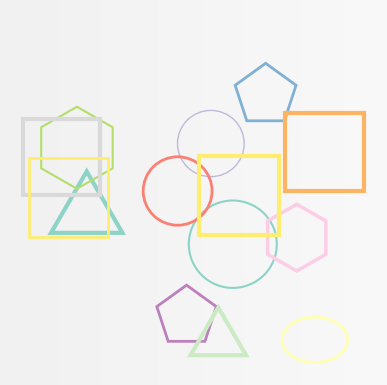[{"shape": "triangle", "thickness": 3, "radius": 0.53, "center": [0.224, 0.448]}, {"shape": "circle", "thickness": 1.5, "radius": 0.57, "center": [0.601, 0.366]}, {"shape": "oval", "thickness": 2, "radius": 0.42, "center": [0.813, 0.118]}, {"shape": "circle", "thickness": 1, "radius": 0.43, "center": [0.544, 0.627]}, {"shape": "circle", "thickness": 2, "radius": 0.44, "center": [0.458, 0.504]}, {"shape": "pentagon", "thickness": 2, "radius": 0.41, "center": [0.685, 0.753]}, {"shape": "square", "thickness": 3, "radius": 0.51, "center": [0.838, 0.606]}, {"shape": "hexagon", "thickness": 1.5, "radius": 0.53, "center": [0.199, 0.616]}, {"shape": "hexagon", "thickness": 2.5, "radius": 0.43, "center": [0.766, 0.383]}, {"shape": "square", "thickness": 3, "radius": 0.49, "center": [0.158, 0.592]}, {"shape": "pentagon", "thickness": 2, "radius": 0.4, "center": [0.481, 0.179]}, {"shape": "triangle", "thickness": 3, "radius": 0.41, "center": [0.563, 0.119]}, {"shape": "square", "thickness": 3, "radius": 0.51, "center": [0.617, 0.491]}, {"shape": "square", "thickness": 2, "radius": 0.51, "center": [0.177, 0.488]}]